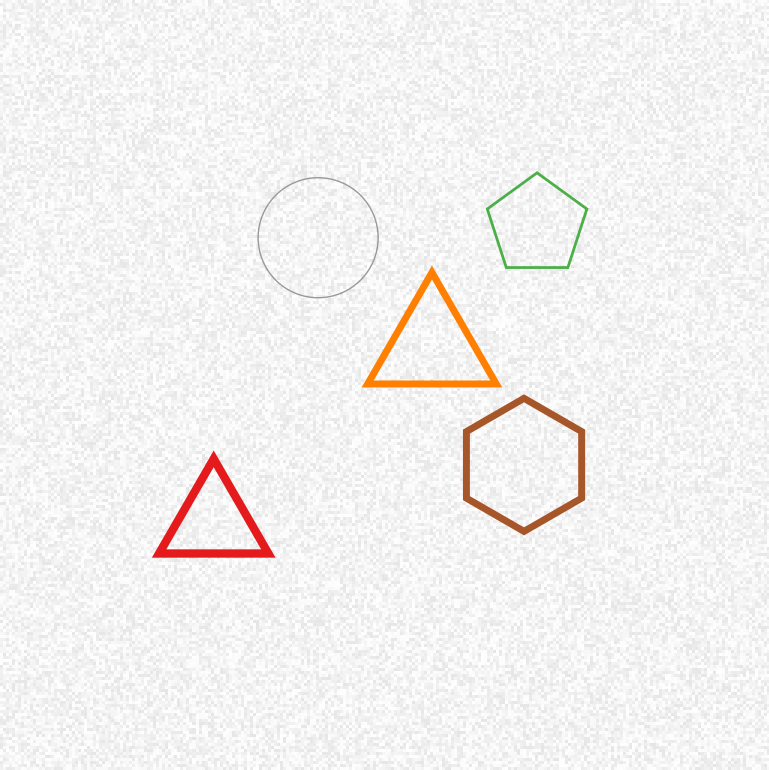[{"shape": "triangle", "thickness": 3, "radius": 0.41, "center": [0.278, 0.322]}, {"shape": "pentagon", "thickness": 1, "radius": 0.34, "center": [0.697, 0.708]}, {"shape": "triangle", "thickness": 2.5, "radius": 0.48, "center": [0.561, 0.55]}, {"shape": "hexagon", "thickness": 2.5, "radius": 0.43, "center": [0.681, 0.396]}, {"shape": "circle", "thickness": 0.5, "radius": 0.39, "center": [0.413, 0.691]}]